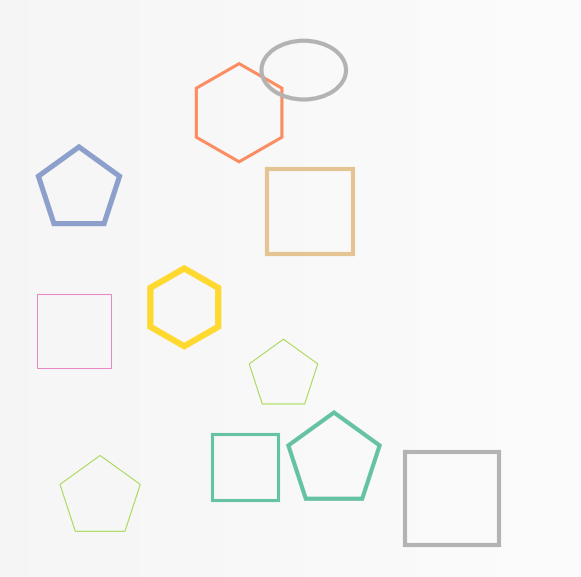[{"shape": "square", "thickness": 1.5, "radius": 0.29, "center": [0.421, 0.191]}, {"shape": "pentagon", "thickness": 2, "radius": 0.41, "center": [0.575, 0.202]}, {"shape": "hexagon", "thickness": 1.5, "radius": 0.42, "center": [0.411, 0.804]}, {"shape": "pentagon", "thickness": 2.5, "radius": 0.37, "center": [0.136, 0.671]}, {"shape": "square", "thickness": 0.5, "radius": 0.32, "center": [0.127, 0.427]}, {"shape": "pentagon", "thickness": 0.5, "radius": 0.36, "center": [0.172, 0.138]}, {"shape": "pentagon", "thickness": 0.5, "radius": 0.31, "center": [0.488, 0.35]}, {"shape": "hexagon", "thickness": 3, "radius": 0.34, "center": [0.317, 0.467]}, {"shape": "square", "thickness": 2, "radius": 0.37, "center": [0.533, 0.633]}, {"shape": "oval", "thickness": 2, "radius": 0.36, "center": [0.523, 0.878]}, {"shape": "square", "thickness": 2, "radius": 0.4, "center": [0.778, 0.136]}]